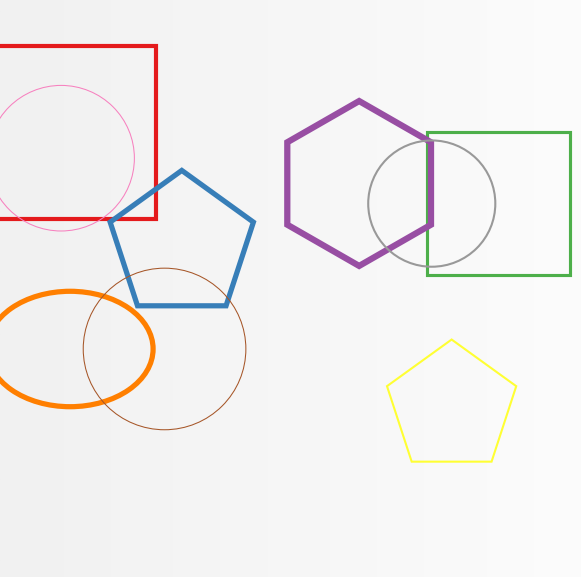[{"shape": "square", "thickness": 2, "radius": 0.75, "center": [0.118, 0.77]}, {"shape": "pentagon", "thickness": 2.5, "radius": 0.65, "center": [0.313, 0.574]}, {"shape": "square", "thickness": 1.5, "radius": 0.62, "center": [0.858, 0.647]}, {"shape": "hexagon", "thickness": 3, "radius": 0.71, "center": [0.618, 0.681]}, {"shape": "oval", "thickness": 2.5, "radius": 0.71, "center": [0.121, 0.395]}, {"shape": "pentagon", "thickness": 1, "radius": 0.58, "center": [0.777, 0.294]}, {"shape": "circle", "thickness": 0.5, "radius": 0.7, "center": [0.283, 0.395]}, {"shape": "circle", "thickness": 0.5, "radius": 0.63, "center": [0.105, 0.725]}, {"shape": "circle", "thickness": 1, "radius": 0.55, "center": [0.743, 0.647]}]